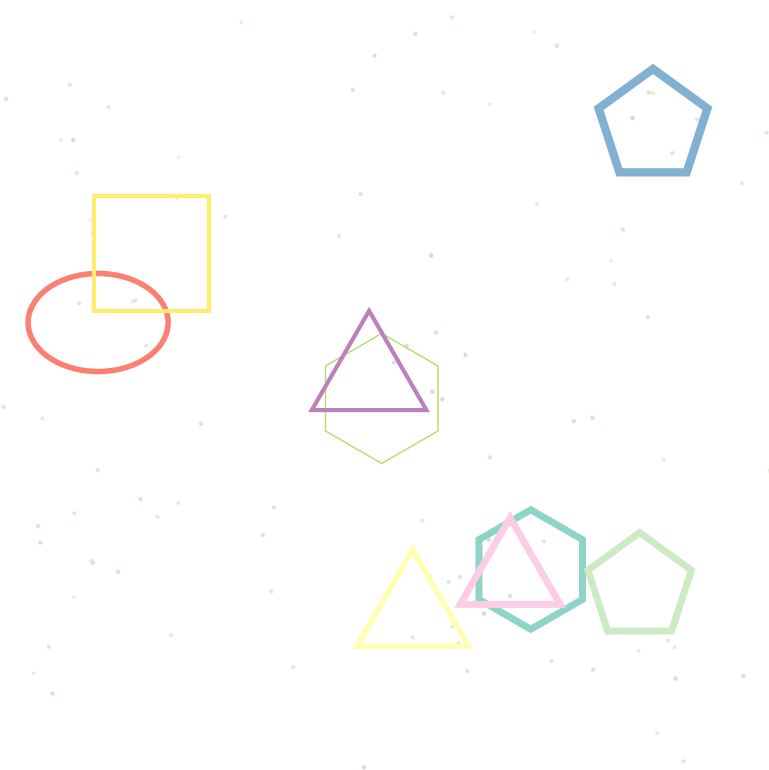[{"shape": "hexagon", "thickness": 2.5, "radius": 0.39, "center": [0.689, 0.26]}, {"shape": "triangle", "thickness": 2, "radius": 0.42, "center": [0.536, 0.203]}, {"shape": "oval", "thickness": 2, "radius": 0.45, "center": [0.127, 0.581]}, {"shape": "pentagon", "thickness": 3, "radius": 0.37, "center": [0.848, 0.836]}, {"shape": "hexagon", "thickness": 0.5, "radius": 0.42, "center": [0.496, 0.483]}, {"shape": "triangle", "thickness": 2.5, "radius": 0.37, "center": [0.662, 0.253]}, {"shape": "triangle", "thickness": 1.5, "radius": 0.43, "center": [0.479, 0.51]}, {"shape": "pentagon", "thickness": 2.5, "radius": 0.35, "center": [0.831, 0.238]}, {"shape": "square", "thickness": 1.5, "radius": 0.37, "center": [0.196, 0.671]}]